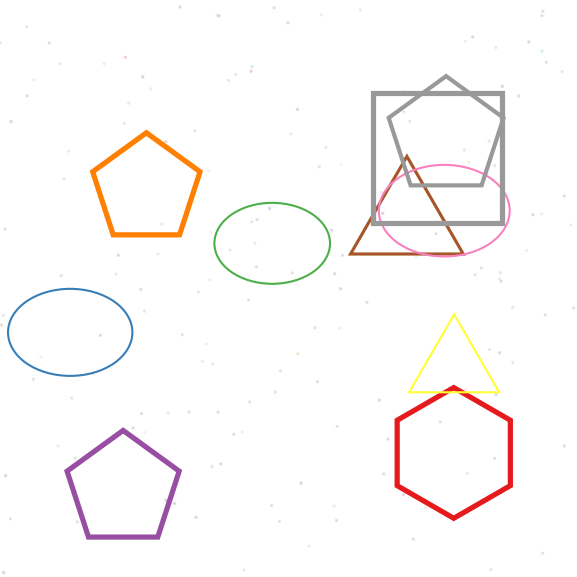[{"shape": "hexagon", "thickness": 2.5, "radius": 0.57, "center": [0.786, 0.215]}, {"shape": "oval", "thickness": 1, "radius": 0.54, "center": [0.122, 0.424]}, {"shape": "oval", "thickness": 1, "radius": 0.5, "center": [0.471, 0.578]}, {"shape": "pentagon", "thickness": 2.5, "radius": 0.51, "center": [0.213, 0.152]}, {"shape": "pentagon", "thickness": 2.5, "radius": 0.49, "center": [0.253, 0.672]}, {"shape": "triangle", "thickness": 1, "radius": 0.45, "center": [0.786, 0.365]}, {"shape": "triangle", "thickness": 1.5, "radius": 0.56, "center": [0.705, 0.616]}, {"shape": "oval", "thickness": 1, "radius": 0.57, "center": [0.769, 0.634]}, {"shape": "square", "thickness": 2.5, "radius": 0.56, "center": [0.758, 0.726]}, {"shape": "pentagon", "thickness": 2, "radius": 0.52, "center": [0.772, 0.763]}]